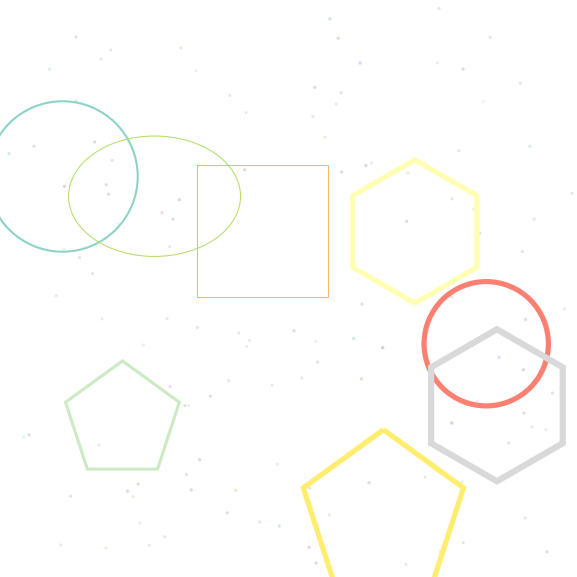[{"shape": "circle", "thickness": 1, "radius": 0.65, "center": [0.108, 0.694]}, {"shape": "hexagon", "thickness": 2.5, "radius": 0.62, "center": [0.718, 0.598]}, {"shape": "circle", "thickness": 2.5, "radius": 0.54, "center": [0.842, 0.404]}, {"shape": "square", "thickness": 0.5, "radius": 0.57, "center": [0.455, 0.599]}, {"shape": "oval", "thickness": 0.5, "radius": 0.74, "center": [0.268, 0.659]}, {"shape": "hexagon", "thickness": 3, "radius": 0.66, "center": [0.86, 0.297]}, {"shape": "pentagon", "thickness": 1.5, "radius": 0.52, "center": [0.212, 0.271]}, {"shape": "pentagon", "thickness": 2.5, "radius": 0.73, "center": [0.664, 0.109]}]